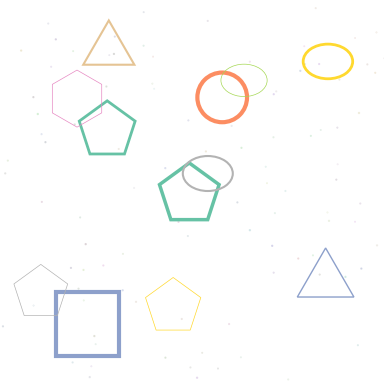[{"shape": "pentagon", "thickness": 2.5, "radius": 0.41, "center": [0.492, 0.495]}, {"shape": "pentagon", "thickness": 2, "radius": 0.38, "center": [0.278, 0.662]}, {"shape": "circle", "thickness": 3, "radius": 0.32, "center": [0.577, 0.747]}, {"shape": "triangle", "thickness": 1, "radius": 0.42, "center": [0.846, 0.271]}, {"shape": "square", "thickness": 3, "radius": 0.42, "center": [0.227, 0.157]}, {"shape": "hexagon", "thickness": 0.5, "radius": 0.37, "center": [0.2, 0.744]}, {"shape": "oval", "thickness": 0.5, "radius": 0.3, "center": [0.634, 0.791]}, {"shape": "oval", "thickness": 2, "radius": 0.32, "center": [0.852, 0.84]}, {"shape": "pentagon", "thickness": 0.5, "radius": 0.38, "center": [0.45, 0.204]}, {"shape": "triangle", "thickness": 1.5, "radius": 0.38, "center": [0.283, 0.87]}, {"shape": "pentagon", "thickness": 0.5, "radius": 0.37, "center": [0.106, 0.24]}, {"shape": "oval", "thickness": 1.5, "radius": 0.32, "center": [0.54, 0.549]}]